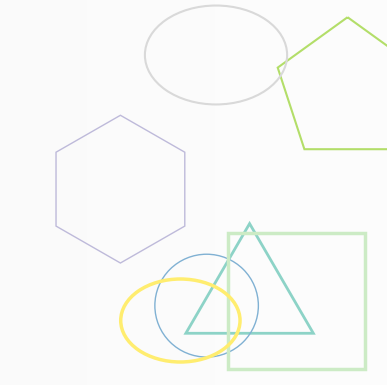[{"shape": "triangle", "thickness": 2, "radius": 0.95, "center": [0.644, 0.229]}, {"shape": "hexagon", "thickness": 1, "radius": 0.96, "center": [0.311, 0.509]}, {"shape": "circle", "thickness": 1, "radius": 0.67, "center": [0.533, 0.206]}, {"shape": "pentagon", "thickness": 1.5, "radius": 0.95, "center": [0.897, 0.766]}, {"shape": "oval", "thickness": 1.5, "radius": 0.92, "center": [0.557, 0.857]}, {"shape": "square", "thickness": 2.5, "radius": 0.88, "center": [0.766, 0.219]}, {"shape": "oval", "thickness": 2.5, "radius": 0.77, "center": [0.465, 0.168]}]